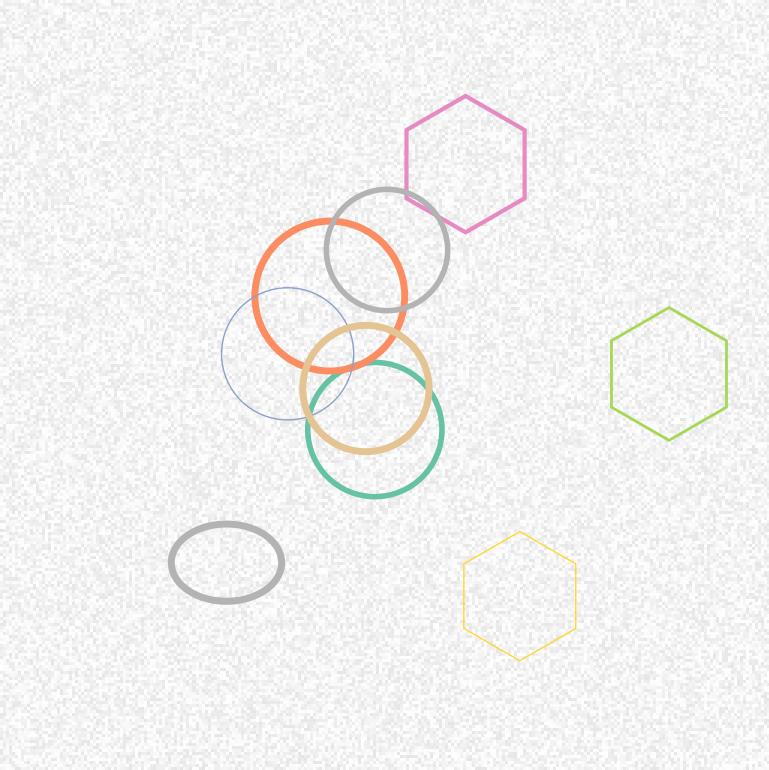[{"shape": "circle", "thickness": 2, "radius": 0.44, "center": [0.487, 0.442]}, {"shape": "circle", "thickness": 2.5, "radius": 0.49, "center": [0.428, 0.615]}, {"shape": "circle", "thickness": 0.5, "radius": 0.43, "center": [0.374, 0.54]}, {"shape": "hexagon", "thickness": 1.5, "radius": 0.44, "center": [0.605, 0.787]}, {"shape": "hexagon", "thickness": 1, "radius": 0.43, "center": [0.869, 0.514]}, {"shape": "hexagon", "thickness": 0.5, "radius": 0.42, "center": [0.675, 0.226]}, {"shape": "circle", "thickness": 2.5, "radius": 0.41, "center": [0.475, 0.495]}, {"shape": "oval", "thickness": 2.5, "radius": 0.36, "center": [0.294, 0.269]}, {"shape": "circle", "thickness": 2, "radius": 0.39, "center": [0.503, 0.675]}]